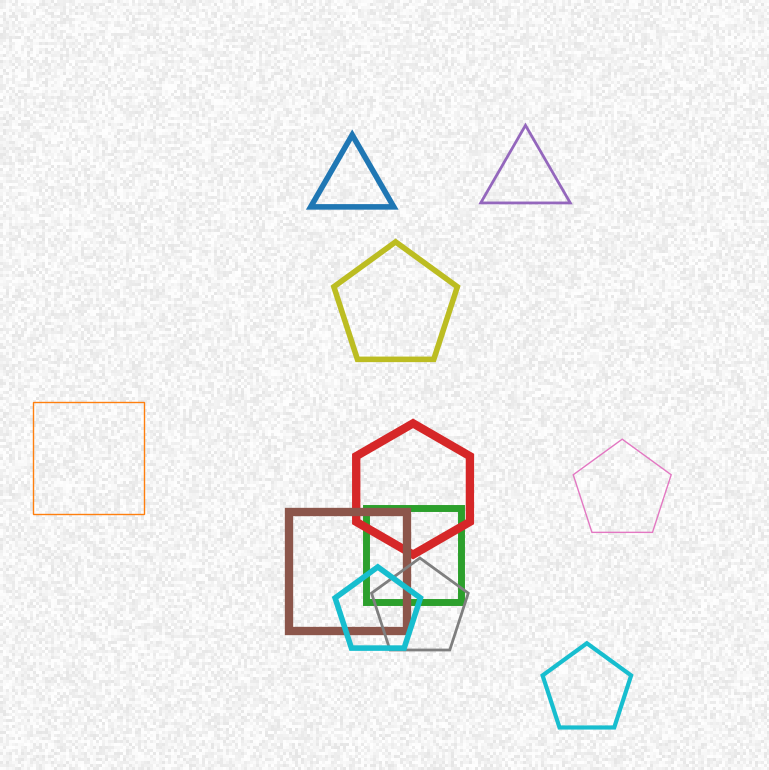[{"shape": "triangle", "thickness": 2, "radius": 0.31, "center": [0.457, 0.762]}, {"shape": "square", "thickness": 0.5, "radius": 0.36, "center": [0.115, 0.405]}, {"shape": "square", "thickness": 2.5, "radius": 0.31, "center": [0.537, 0.279]}, {"shape": "hexagon", "thickness": 3, "radius": 0.43, "center": [0.536, 0.365]}, {"shape": "triangle", "thickness": 1, "radius": 0.34, "center": [0.682, 0.77]}, {"shape": "square", "thickness": 3, "radius": 0.38, "center": [0.452, 0.258]}, {"shape": "pentagon", "thickness": 0.5, "radius": 0.33, "center": [0.808, 0.363]}, {"shape": "pentagon", "thickness": 1, "radius": 0.33, "center": [0.545, 0.209]}, {"shape": "pentagon", "thickness": 2, "radius": 0.42, "center": [0.514, 0.602]}, {"shape": "pentagon", "thickness": 2, "radius": 0.29, "center": [0.491, 0.205]}, {"shape": "pentagon", "thickness": 1.5, "radius": 0.3, "center": [0.762, 0.104]}]